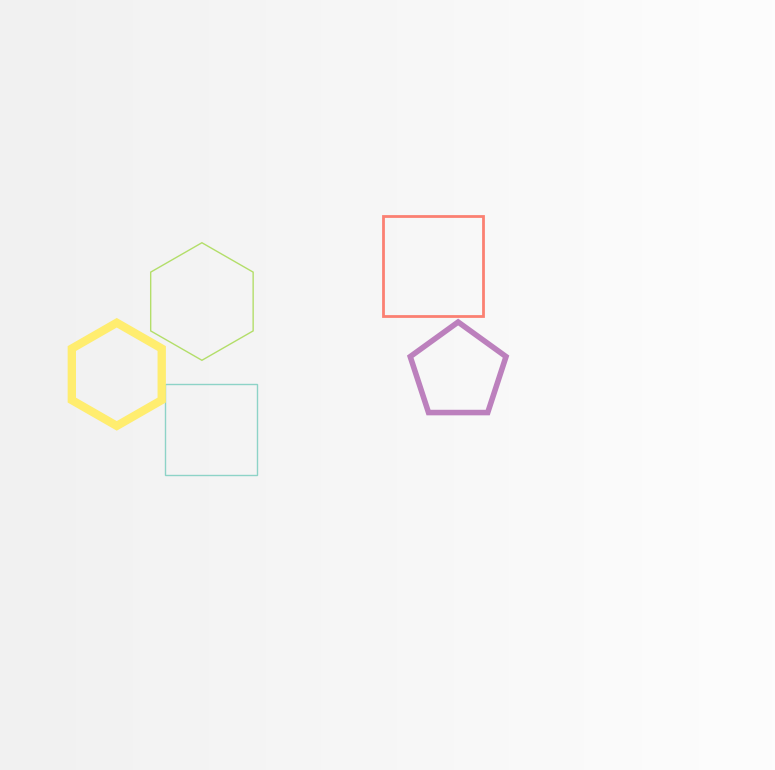[{"shape": "square", "thickness": 0.5, "radius": 0.3, "center": [0.273, 0.442]}, {"shape": "square", "thickness": 1, "radius": 0.32, "center": [0.559, 0.654]}, {"shape": "hexagon", "thickness": 0.5, "radius": 0.38, "center": [0.261, 0.608]}, {"shape": "pentagon", "thickness": 2, "radius": 0.32, "center": [0.591, 0.517]}, {"shape": "hexagon", "thickness": 3, "radius": 0.33, "center": [0.151, 0.514]}]